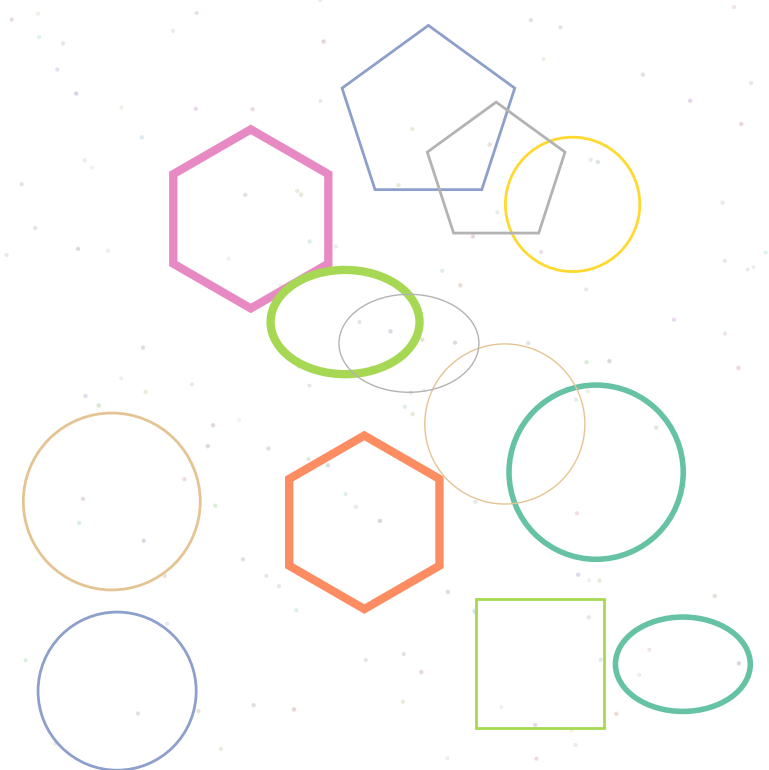[{"shape": "circle", "thickness": 2, "radius": 0.57, "center": [0.774, 0.387]}, {"shape": "oval", "thickness": 2, "radius": 0.44, "center": [0.887, 0.137]}, {"shape": "hexagon", "thickness": 3, "radius": 0.56, "center": [0.473, 0.322]}, {"shape": "circle", "thickness": 1, "radius": 0.51, "center": [0.152, 0.102]}, {"shape": "pentagon", "thickness": 1, "radius": 0.59, "center": [0.556, 0.849]}, {"shape": "hexagon", "thickness": 3, "radius": 0.58, "center": [0.326, 0.716]}, {"shape": "square", "thickness": 1, "radius": 0.42, "center": [0.701, 0.138]}, {"shape": "oval", "thickness": 3, "radius": 0.48, "center": [0.448, 0.582]}, {"shape": "circle", "thickness": 1, "radius": 0.44, "center": [0.744, 0.735]}, {"shape": "circle", "thickness": 0.5, "radius": 0.52, "center": [0.656, 0.449]}, {"shape": "circle", "thickness": 1, "radius": 0.57, "center": [0.145, 0.349]}, {"shape": "oval", "thickness": 0.5, "radius": 0.45, "center": [0.531, 0.554]}, {"shape": "pentagon", "thickness": 1, "radius": 0.47, "center": [0.644, 0.773]}]